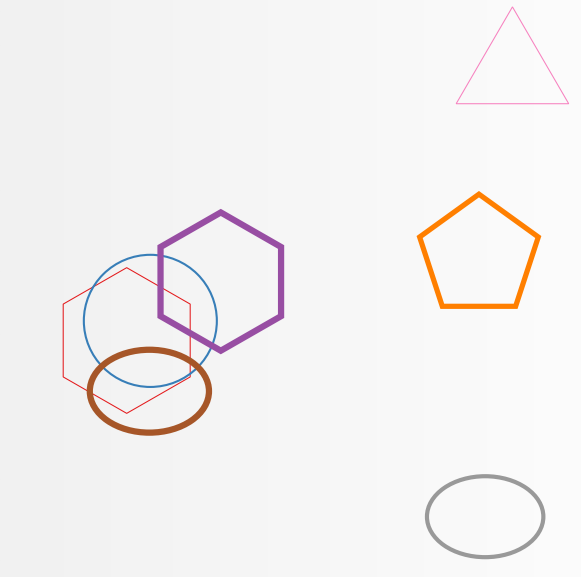[{"shape": "hexagon", "thickness": 0.5, "radius": 0.63, "center": [0.218, 0.409]}, {"shape": "circle", "thickness": 1, "radius": 0.57, "center": [0.259, 0.444]}, {"shape": "hexagon", "thickness": 3, "radius": 0.6, "center": [0.38, 0.512]}, {"shape": "pentagon", "thickness": 2.5, "radius": 0.54, "center": [0.824, 0.556]}, {"shape": "oval", "thickness": 3, "radius": 0.51, "center": [0.257, 0.322]}, {"shape": "triangle", "thickness": 0.5, "radius": 0.56, "center": [0.882, 0.875]}, {"shape": "oval", "thickness": 2, "radius": 0.5, "center": [0.835, 0.104]}]